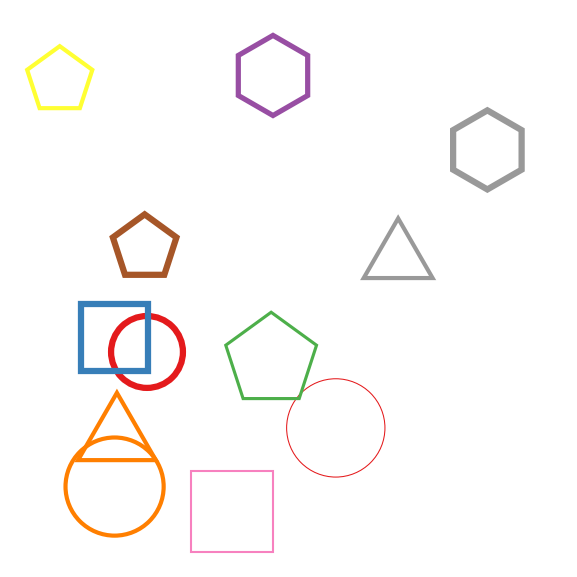[{"shape": "circle", "thickness": 0.5, "radius": 0.43, "center": [0.581, 0.258]}, {"shape": "circle", "thickness": 3, "radius": 0.31, "center": [0.255, 0.39]}, {"shape": "square", "thickness": 3, "radius": 0.29, "center": [0.199, 0.415]}, {"shape": "pentagon", "thickness": 1.5, "radius": 0.41, "center": [0.47, 0.376]}, {"shape": "hexagon", "thickness": 2.5, "radius": 0.35, "center": [0.473, 0.868]}, {"shape": "circle", "thickness": 2, "radius": 0.42, "center": [0.198, 0.157]}, {"shape": "triangle", "thickness": 2, "radius": 0.39, "center": [0.202, 0.241]}, {"shape": "pentagon", "thickness": 2, "radius": 0.3, "center": [0.103, 0.86]}, {"shape": "pentagon", "thickness": 3, "radius": 0.29, "center": [0.25, 0.57]}, {"shape": "square", "thickness": 1, "radius": 0.35, "center": [0.402, 0.114]}, {"shape": "triangle", "thickness": 2, "radius": 0.34, "center": [0.689, 0.552]}, {"shape": "hexagon", "thickness": 3, "radius": 0.34, "center": [0.844, 0.74]}]